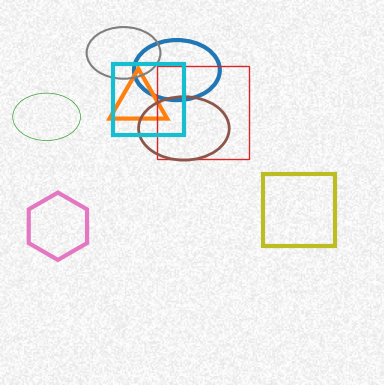[{"shape": "oval", "thickness": 3, "radius": 0.56, "center": [0.46, 0.818]}, {"shape": "triangle", "thickness": 3, "radius": 0.43, "center": [0.359, 0.735]}, {"shape": "oval", "thickness": 0.5, "radius": 0.44, "center": [0.121, 0.696]}, {"shape": "square", "thickness": 1, "radius": 0.6, "center": [0.527, 0.708]}, {"shape": "oval", "thickness": 2, "radius": 0.59, "center": [0.478, 0.666]}, {"shape": "hexagon", "thickness": 3, "radius": 0.44, "center": [0.15, 0.412]}, {"shape": "oval", "thickness": 1.5, "radius": 0.48, "center": [0.321, 0.863]}, {"shape": "square", "thickness": 3, "radius": 0.47, "center": [0.778, 0.454]}, {"shape": "square", "thickness": 3, "radius": 0.46, "center": [0.385, 0.741]}]